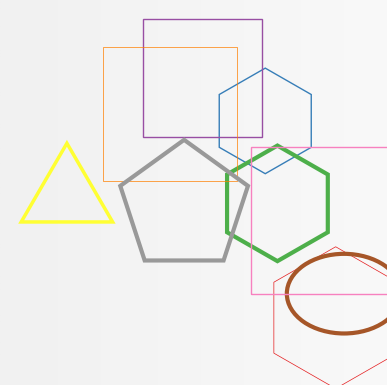[{"shape": "hexagon", "thickness": 0.5, "radius": 0.92, "center": [0.866, 0.175]}, {"shape": "hexagon", "thickness": 1, "radius": 0.69, "center": [0.685, 0.686]}, {"shape": "hexagon", "thickness": 3, "radius": 0.75, "center": [0.716, 0.472]}, {"shape": "square", "thickness": 1, "radius": 0.76, "center": [0.523, 0.798]}, {"shape": "square", "thickness": 0.5, "radius": 0.87, "center": [0.438, 0.704]}, {"shape": "triangle", "thickness": 2.5, "radius": 0.68, "center": [0.173, 0.492]}, {"shape": "oval", "thickness": 3, "radius": 0.74, "center": [0.888, 0.237]}, {"shape": "square", "thickness": 1, "radius": 0.95, "center": [0.837, 0.428]}, {"shape": "pentagon", "thickness": 3, "radius": 0.87, "center": [0.475, 0.464]}]